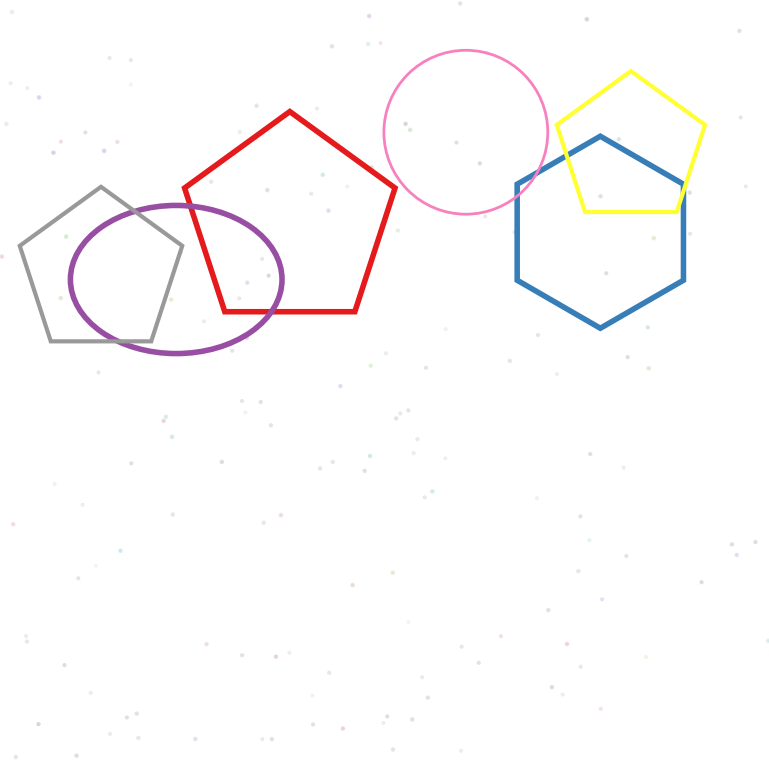[{"shape": "pentagon", "thickness": 2, "radius": 0.72, "center": [0.376, 0.711]}, {"shape": "hexagon", "thickness": 2, "radius": 0.62, "center": [0.78, 0.698]}, {"shape": "oval", "thickness": 2, "radius": 0.69, "center": [0.229, 0.637]}, {"shape": "pentagon", "thickness": 1.5, "radius": 0.51, "center": [0.819, 0.806]}, {"shape": "circle", "thickness": 1, "radius": 0.53, "center": [0.605, 0.828]}, {"shape": "pentagon", "thickness": 1.5, "radius": 0.55, "center": [0.131, 0.646]}]